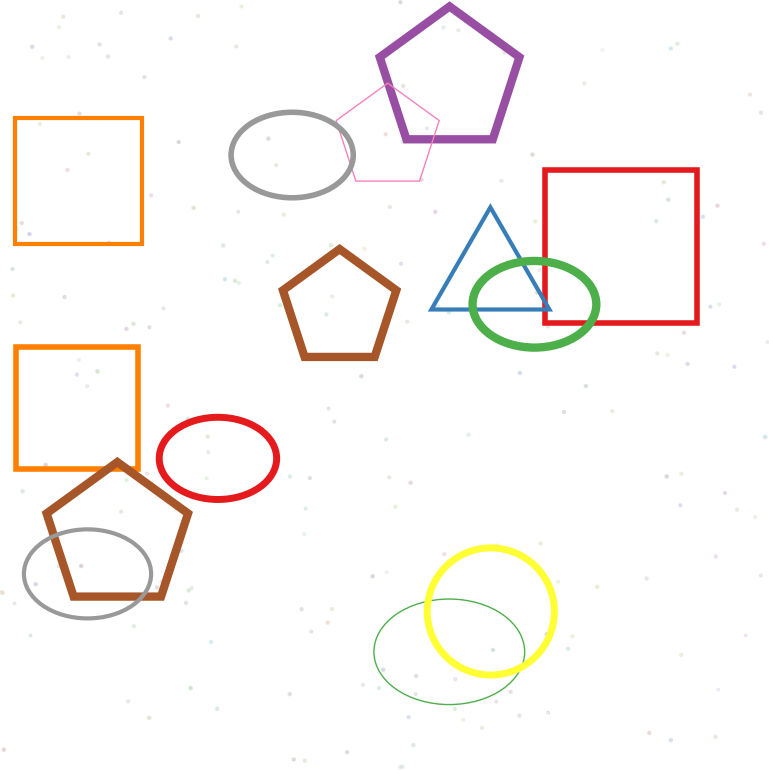[{"shape": "square", "thickness": 2, "radius": 0.5, "center": [0.807, 0.68]}, {"shape": "oval", "thickness": 2.5, "radius": 0.38, "center": [0.283, 0.405]}, {"shape": "triangle", "thickness": 1.5, "radius": 0.44, "center": [0.637, 0.642]}, {"shape": "oval", "thickness": 0.5, "radius": 0.49, "center": [0.583, 0.153]}, {"shape": "oval", "thickness": 3, "radius": 0.4, "center": [0.694, 0.605]}, {"shape": "pentagon", "thickness": 3, "radius": 0.48, "center": [0.584, 0.896]}, {"shape": "square", "thickness": 1.5, "radius": 0.41, "center": [0.102, 0.765]}, {"shape": "square", "thickness": 2, "radius": 0.39, "center": [0.1, 0.47]}, {"shape": "circle", "thickness": 2.5, "radius": 0.41, "center": [0.637, 0.206]}, {"shape": "pentagon", "thickness": 3, "radius": 0.39, "center": [0.441, 0.599]}, {"shape": "pentagon", "thickness": 3, "radius": 0.48, "center": [0.152, 0.303]}, {"shape": "pentagon", "thickness": 0.5, "radius": 0.35, "center": [0.503, 0.822]}, {"shape": "oval", "thickness": 2, "radius": 0.4, "center": [0.379, 0.799]}, {"shape": "oval", "thickness": 1.5, "radius": 0.41, "center": [0.114, 0.255]}]